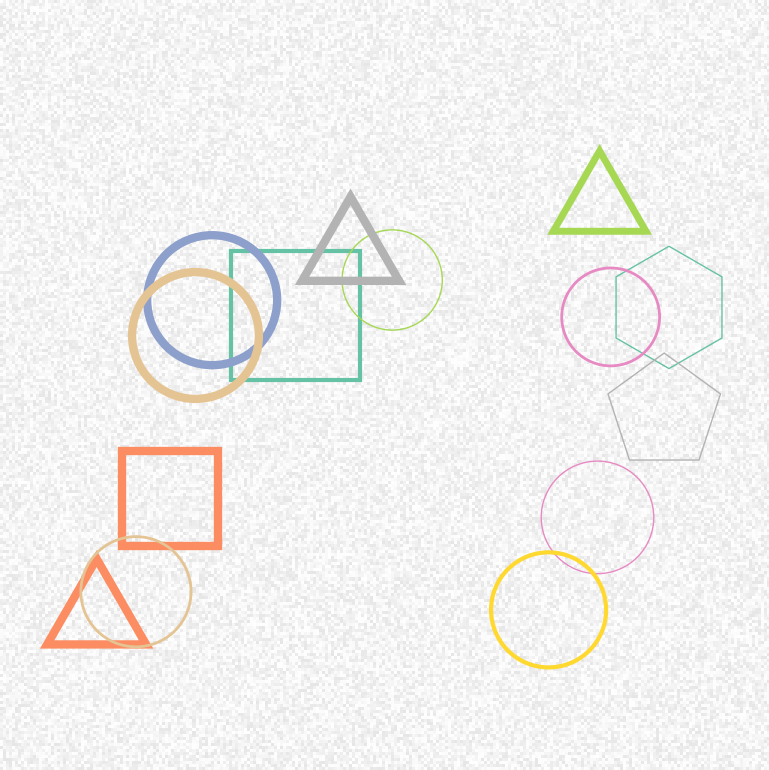[{"shape": "square", "thickness": 1.5, "radius": 0.42, "center": [0.384, 0.59]}, {"shape": "hexagon", "thickness": 0.5, "radius": 0.4, "center": [0.869, 0.601]}, {"shape": "square", "thickness": 3, "radius": 0.31, "center": [0.221, 0.353]}, {"shape": "triangle", "thickness": 3, "radius": 0.37, "center": [0.125, 0.2]}, {"shape": "circle", "thickness": 3, "radius": 0.42, "center": [0.276, 0.61]}, {"shape": "circle", "thickness": 0.5, "radius": 0.37, "center": [0.776, 0.328]}, {"shape": "circle", "thickness": 1, "radius": 0.32, "center": [0.793, 0.588]}, {"shape": "triangle", "thickness": 2.5, "radius": 0.35, "center": [0.779, 0.734]}, {"shape": "circle", "thickness": 0.5, "radius": 0.33, "center": [0.509, 0.636]}, {"shape": "circle", "thickness": 1.5, "radius": 0.37, "center": [0.712, 0.208]}, {"shape": "circle", "thickness": 3, "radius": 0.41, "center": [0.254, 0.564]}, {"shape": "circle", "thickness": 1, "radius": 0.36, "center": [0.177, 0.232]}, {"shape": "triangle", "thickness": 3, "radius": 0.36, "center": [0.455, 0.672]}, {"shape": "pentagon", "thickness": 0.5, "radius": 0.38, "center": [0.863, 0.465]}]